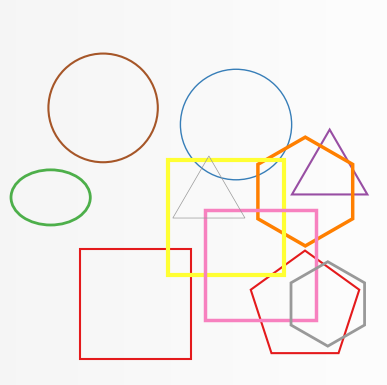[{"shape": "pentagon", "thickness": 1.5, "radius": 0.74, "center": [0.787, 0.202]}, {"shape": "square", "thickness": 1.5, "radius": 0.71, "center": [0.35, 0.211]}, {"shape": "circle", "thickness": 1, "radius": 0.72, "center": [0.609, 0.677]}, {"shape": "oval", "thickness": 2, "radius": 0.51, "center": [0.131, 0.487]}, {"shape": "triangle", "thickness": 1.5, "radius": 0.56, "center": [0.851, 0.551]}, {"shape": "hexagon", "thickness": 2.5, "radius": 0.71, "center": [0.788, 0.502]}, {"shape": "square", "thickness": 3, "radius": 0.75, "center": [0.583, 0.436]}, {"shape": "circle", "thickness": 1.5, "radius": 0.71, "center": [0.266, 0.72]}, {"shape": "square", "thickness": 2.5, "radius": 0.71, "center": [0.673, 0.312]}, {"shape": "triangle", "thickness": 0.5, "radius": 0.54, "center": [0.539, 0.487]}, {"shape": "hexagon", "thickness": 2, "radius": 0.55, "center": [0.846, 0.211]}]